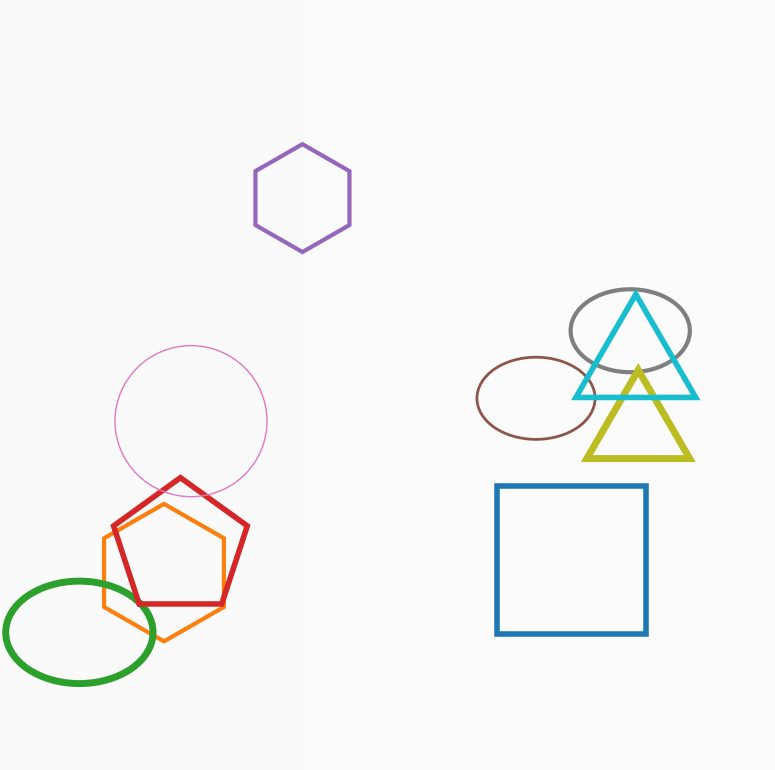[{"shape": "square", "thickness": 2, "radius": 0.48, "center": [0.737, 0.272]}, {"shape": "hexagon", "thickness": 1.5, "radius": 0.45, "center": [0.212, 0.256]}, {"shape": "oval", "thickness": 2.5, "radius": 0.48, "center": [0.102, 0.179]}, {"shape": "pentagon", "thickness": 2, "radius": 0.45, "center": [0.233, 0.289]}, {"shape": "hexagon", "thickness": 1.5, "radius": 0.35, "center": [0.39, 0.743]}, {"shape": "oval", "thickness": 1, "radius": 0.38, "center": [0.692, 0.483]}, {"shape": "circle", "thickness": 0.5, "radius": 0.49, "center": [0.246, 0.453]}, {"shape": "oval", "thickness": 1.5, "radius": 0.38, "center": [0.813, 0.57]}, {"shape": "triangle", "thickness": 2.5, "radius": 0.38, "center": [0.824, 0.443]}, {"shape": "triangle", "thickness": 2, "radius": 0.45, "center": [0.82, 0.528]}]